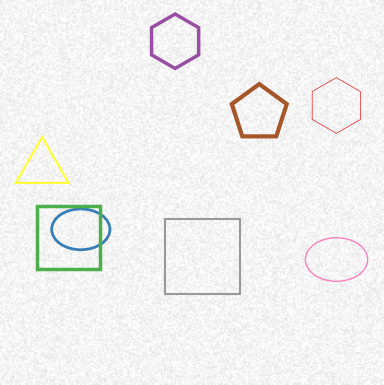[{"shape": "hexagon", "thickness": 0.5, "radius": 0.36, "center": [0.874, 0.726]}, {"shape": "oval", "thickness": 2, "radius": 0.38, "center": [0.21, 0.404]}, {"shape": "square", "thickness": 2.5, "radius": 0.41, "center": [0.178, 0.383]}, {"shape": "hexagon", "thickness": 2.5, "radius": 0.35, "center": [0.455, 0.893]}, {"shape": "triangle", "thickness": 1.5, "radius": 0.4, "center": [0.11, 0.565]}, {"shape": "pentagon", "thickness": 3, "radius": 0.38, "center": [0.673, 0.707]}, {"shape": "oval", "thickness": 1, "radius": 0.4, "center": [0.874, 0.326]}, {"shape": "square", "thickness": 1.5, "radius": 0.49, "center": [0.525, 0.335]}]